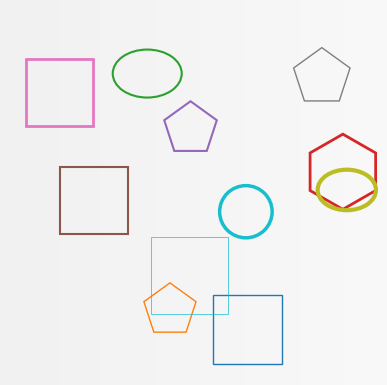[{"shape": "square", "thickness": 1, "radius": 0.45, "center": [0.639, 0.145]}, {"shape": "pentagon", "thickness": 1, "radius": 0.35, "center": [0.439, 0.194]}, {"shape": "oval", "thickness": 1.5, "radius": 0.45, "center": [0.38, 0.809]}, {"shape": "hexagon", "thickness": 2, "radius": 0.49, "center": [0.885, 0.554]}, {"shape": "pentagon", "thickness": 1.5, "radius": 0.36, "center": [0.492, 0.666]}, {"shape": "square", "thickness": 1.5, "radius": 0.43, "center": [0.243, 0.479]}, {"shape": "square", "thickness": 2, "radius": 0.43, "center": [0.154, 0.759]}, {"shape": "pentagon", "thickness": 1, "radius": 0.38, "center": [0.831, 0.8]}, {"shape": "oval", "thickness": 3, "radius": 0.38, "center": [0.895, 0.507]}, {"shape": "square", "thickness": 0.5, "radius": 0.5, "center": [0.489, 0.285]}, {"shape": "circle", "thickness": 2.5, "radius": 0.34, "center": [0.635, 0.45]}]